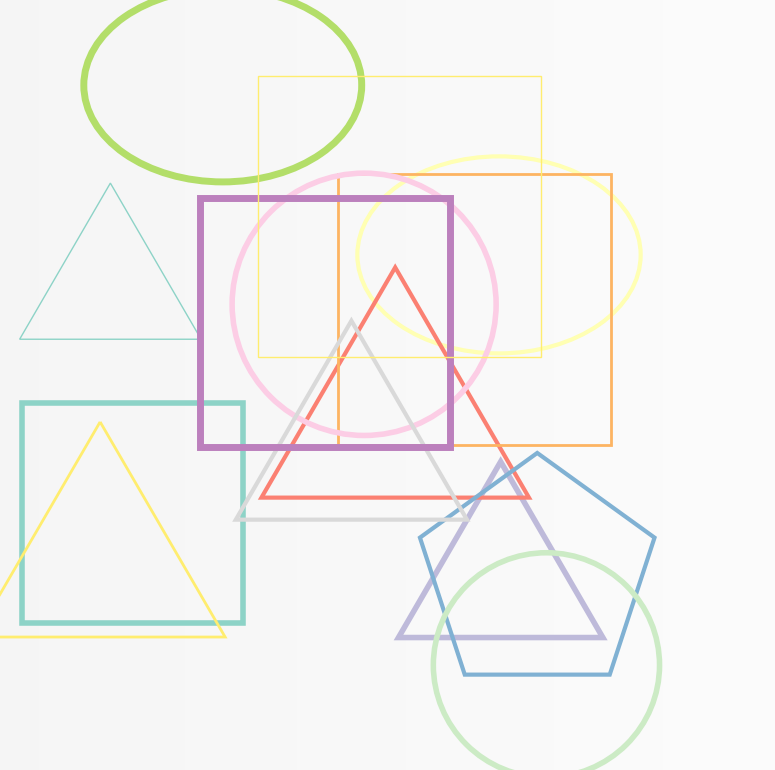[{"shape": "square", "thickness": 2, "radius": 0.71, "center": [0.171, 0.334]}, {"shape": "triangle", "thickness": 0.5, "radius": 0.68, "center": [0.142, 0.627]}, {"shape": "oval", "thickness": 1.5, "radius": 0.91, "center": [0.644, 0.669]}, {"shape": "triangle", "thickness": 2, "radius": 0.76, "center": [0.646, 0.248]}, {"shape": "triangle", "thickness": 1.5, "radius": 1.0, "center": [0.51, 0.453]}, {"shape": "pentagon", "thickness": 1.5, "radius": 0.8, "center": [0.693, 0.253]}, {"shape": "square", "thickness": 1, "radius": 0.88, "center": [0.613, 0.598]}, {"shape": "oval", "thickness": 2.5, "radius": 0.9, "center": [0.287, 0.889]}, {"shape": "circle", "thickness": 2, "radius": 0.85, "center": [0.47, 0.605]}, {"shape": "triangle", "thickness": 1.5, "radius": 0.86, "center": [0.453, 0.411]}, {"shape": "square", "thickness": 2.5, "radius": 0.81, "center": [0.419, 0.581]}, {"shape": "circle", "thickness": 2, "radius": 0.73, "center": [0.705, 0.136]}, {"shape": "triangle", "thickness": 1, "radius": 0.93, "center": [0.129, 0.266]}, {"shape": "square", "thickness": 0.5, "radius": 0.91, "center": [0.516, 0.719]}]